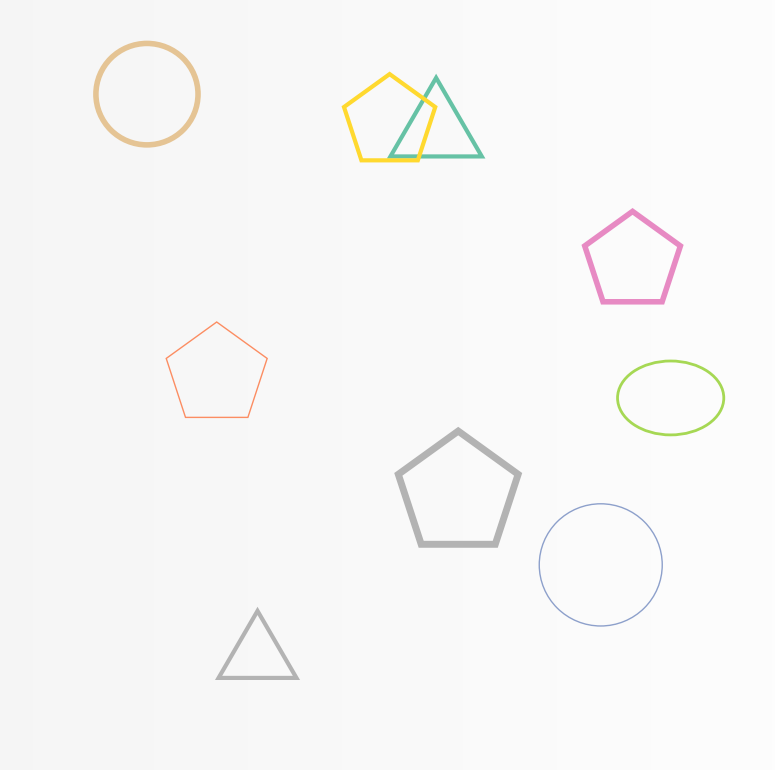[{"shape": "triangle", "thickness": 1.5, "radius": 0.34, "center": [0.563, 0.831]}, {"shape": "pentagon", "thickness": 0.5, "radius": 0.34, "center": [0.28, 0.513]}, {"shape": "circle", "thickness": 0.5, "radius": 0.4, "center": [0.775, 0.266]}, {"shape": "pentagon", "thickness": 2, "radius": 0.32, "center": [0.816, 0.661]}, {"shape": "oval", "thickness": 1, "radius": 0.34, "center": [0.865, 0.483]}, {"shape": "pentagon", "thickness": 1.5, "radius": 0.31, "center": [0.503, 0.842]}, {"shape": "circle", "thickness": 2, "radius": 0.33, "center": [0.19, 0.878]}, {"shape": "pentagon", "thickness": 2.5, "radius": 0.41, "center": [0.591, 0.359]}, {"shape": "triangle", "thickness": 1.5, "radius": 0.29, "center": [0.332, 0.149]}]